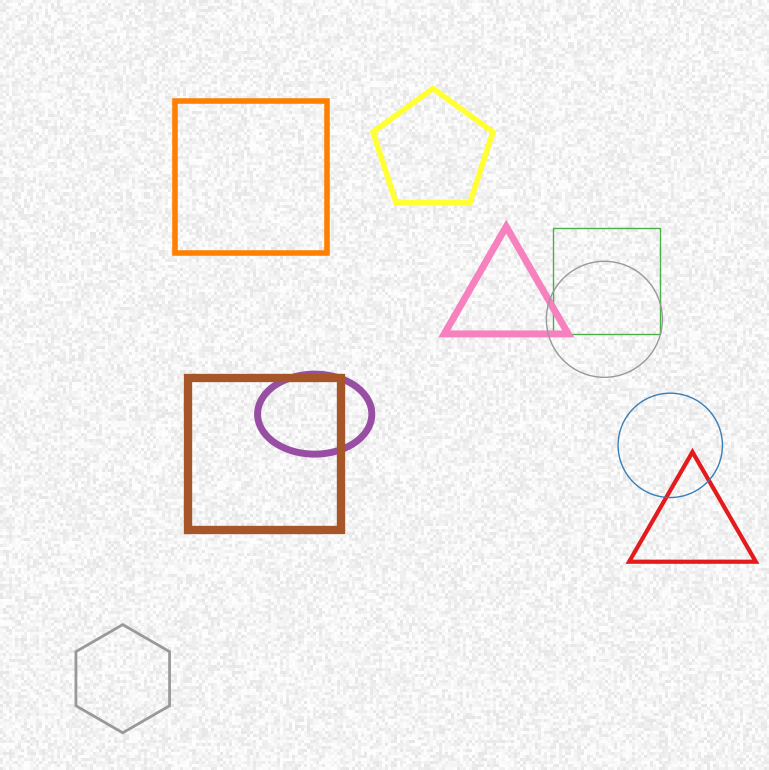[{"shape": "triangle", "thickness": 1.5, "radius": 0.48, "center": [0.899, 0.318]}, {"shape": "circle", "thickness": 0.5, "radius": 0.34, "center": [0.87, 0.422]}, {"shape": "square", "thickness": 0.5, "radius": 0.35, "center": [0.787, 0.635]}, {"shape": "oval", "thickness": 2.5, "radius": 0.37, "center": [0.409, 0.462]}, {"shape": "square", "thickness": 2, "radius": 0.49, "center": [0.326, 0.77]}, {"shape": "pentagon", "thickness": 2, "radius": 0.41, "center": [0.562, 0.803]}, {"shape": "square", "thickness": 3, "radius": 0.5, "center": [0.343, 0.41]}, {"shape": "triangle", "thickness": 2.5, "radius": 0.46, "center": [0.657, 0.613]}, {"shape": "circle", "thickness": 0.5, "radius": 0.38, "center": [0.785, 0.585]}, {"shape": "hexagon", "thickness": 1, "radius": 0.35, "center": [0.159, 0.119]}]